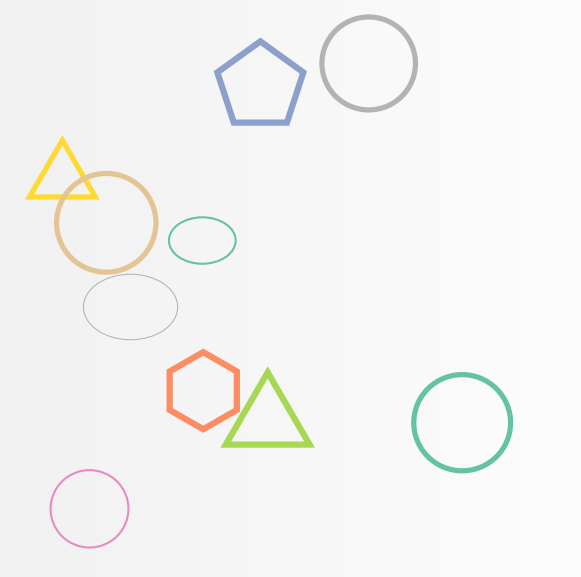[{"shape": "oval", "thickness": 1, "radius": 0.29, "center": [0.348, 0.583]}, {"shape": "circle", "thickness": 2.5, "radius": 0.42, "center": [0.795, 0.267]}, {"shape": "hexagon", "thickness": 3, "radius": 0.33, "center": [0.35, 0.323]}, {"shape": "pentagon", "thickness": 3, "radius": 0.39, "center": [0.448, 0.85]}, {"shape": "circle", "thickness": 1, "radius": 0.33, "center": [0.154, 0.118]}, {"shape": "triangle", "thickness": 3, "radius": 0.42, "center": [0.461, 0.271]}, {"shape": "triangle", "thickness": 2.5, "radius": 0.33, "center": [0.107, 0.691]}, {"shape": "circle", "thickness": 2.5, "radius": 0.43, "center": [0.183, 0.613]}, {"shape": "oval", "thickness": 0.5, "radius": 0.41, "center": [0.225, 0.468]}, {"shape": "circle", "thickness": 2.5, "radius": 0.4, "center": [0.634, 0.889]}]